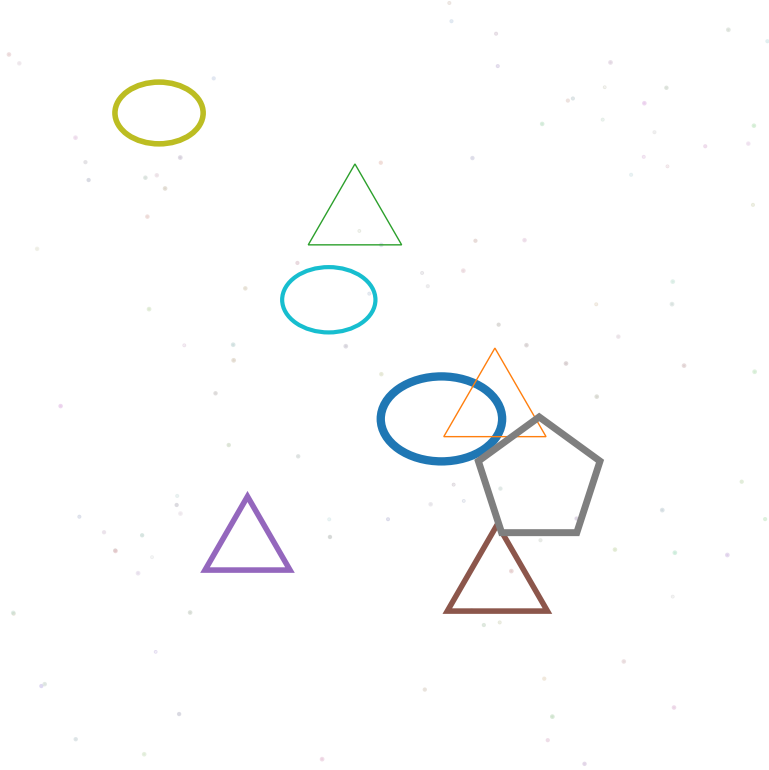[{"shape": "oval", "thickness": 3, "radius": 0.39, "center": [0.573, 0.456]}, {"shape": "triangle", "thickness": 0.5, "radius": 0.38, "center": [0.643, 0.471]}, {"shape": "triangle", "thickness": 0.5, "radius": 0.35, "center": [0.461, 0.717]}, {"shape": "triangle", "thickness": 2, "radius": 0.32, "center": [0.321, 0.292]}, {"shape": "triangle", "thickness": 2, "radius": 0.38, "center": [0.646, 0.244]}, {"shape": "pentagon", "thickness": 2.5, "radius": 0.42, "center": [0.7, 0.375]}, {"shape": "oval", "thickness": 2, "radius": 0.29, "center": [0.207, 0.853]}, {"shape": "oval", "thickness": 1.5, "radius": 0.3, "center": [0.427, 0.611]}]